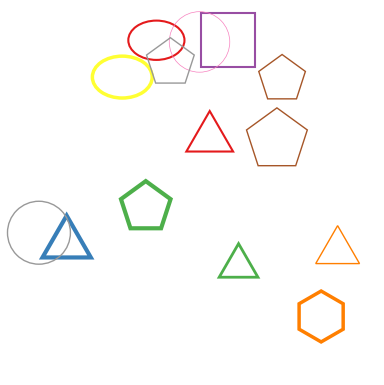[{"shape": "triangle", "thickness": 1.5, "radius": 0.35, "center": [0.545, 0.641]}, {"shape": "oval", "thickness": 1.5, "radius": 0.36, "center": [0.406, 0.895]}, {"shape": "triangle", "thickness": 3, "radius": 0.36, "center": [0.173, 0.368]}, {"shape": "triangle", "thickness": 2, "radius": 0.29, "center": [0.62, 0.309]}, {"shape": "pentagon", "thickness": 3, "radius": 0.34, "center": [0.379, 0.462]}, {"shape": "square", "thickness": 1.5, "radius": 0.35, "center": [0.591, 0.895]}, {"shape": "triangle", "thickness": 1, "radius": 0.33, "center": [0.877, 0.348]}, {"shape": "hexagon", "thickness": 2.5, "radius": 0.33, "center": [0.834, 0.178]}, {"shape": "oval", "thickness": 2.5, "radius": 0.39, "center": [0.318, 0.8]}, {"shape": "pentagon", "thickness": 1, "radius": 0.42, "center": [0.719, 0.637]}, {"shape": "pentagon", "thickness": 1, "radius": 0.32, "center": [0.733, 0.795]}, {"shape": "circle", "thickness": 0.5, "radius": 0.39, "center": [0.518, 0.891]}, {"shape": "circle", "thickness": 1, "radius": 0.41, "center": [0.101, 0.396]}, {"shape": "pentagon", "thickness": 1, "radius": 0.33, "center": [0.443, 0.837]}]